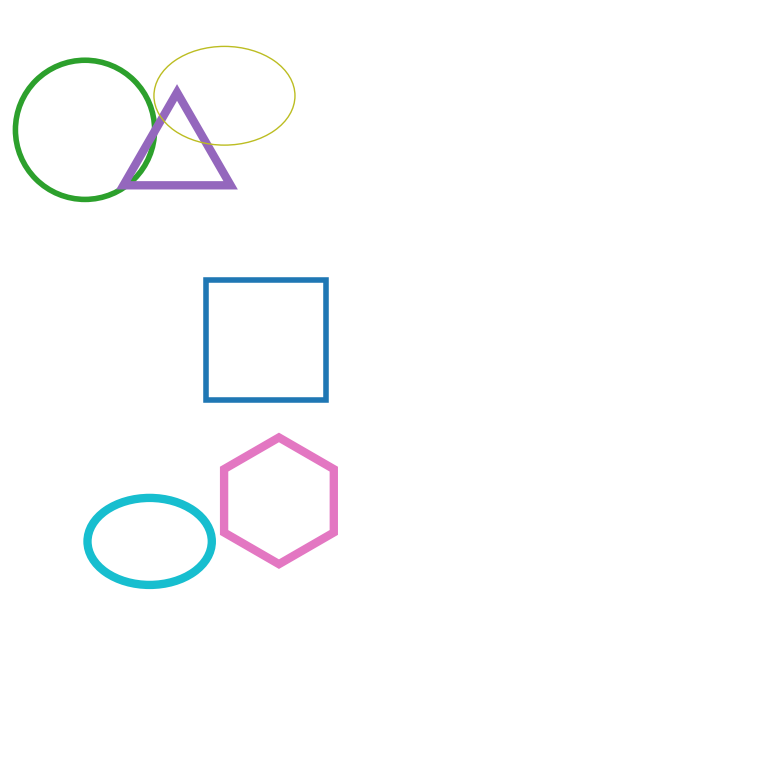[{"shape": "square", "thickness": 2, "radius": 0.39, "center": [0.346, 0.558]}, {"shape": "circle", "thickness": 2, "radius": 0.45, "center": [0.11, 0.831]}, {"shape": "triangle", "thickness": 3, "radius": 0.4, "center": [0.23, 0.8]}, {"shape": "hexagon", "thickness": 3, "radius": 0.41, "center": [0.362, 0.35]}, {"shape": "oval", "thickness": 0.5, "radius": 0.46, "center": [0.292, 0.876]}, {"shape": "oval", "thickness": 3, "radius": 0.4, "center": [0.194, 0.297]}]